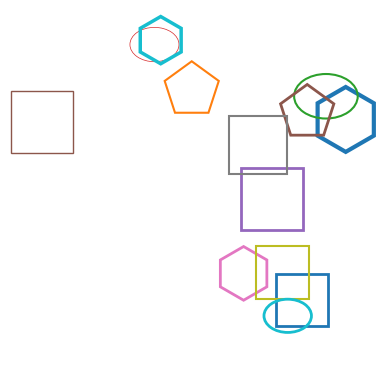[{"shape": "square", "thickness": 2, "radius": 0.34, "center": [0.785, 0.221]}, {"shape": "hexagon", "thickness": 3, "radius": 0.42, "center": [0.898, 0.69]}, {"shape": "pentagon", "thickness": 1.5, "radius": 0.37, "center": [0.498, 0.767]}, {"shape": "oval", "thickness": 1.5, "radius": 0.41, "center": [0.847, 0.75]}, {"shape": "oval", "thickness": 0.5, "radius": 0.32, "center": [0.401, 0.884]}, {"shape": "square", "thickness": 2, "radius": 0.41, "center": [0.706, 0.483]}, {"shape": "pentagon", "thickness": 2, "radius": 0.36, "center": [0.798, 0.708]}, {"shape": "square", "thickness": 1, "radius": 0.4, "center": [0.109, 0.683]}, {"shape": "hexagon", "thickness": 2, "radius": 0.35, "center": [0.633, 0.29]}, {"shape": "square", "thickness": 1.5, "radius": 0.38, "center": [0.671, 0.624]}, {"shape": "square", "thickness": 1.5, "radius": 0.35, "center": [0.733, 0.292]}, {"shape": "hexagon", "thickness": 2.5, "radius": 0.31, "center": [0.417, 0.896]}, {"shape": "oval", "thickness": 2, "radius": 0.31, "center": [0.747, 0.18]}]